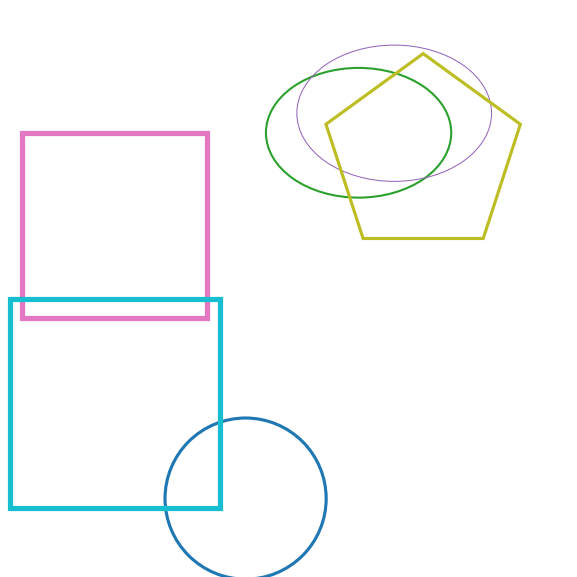[{"shape": "circle", "thickness": 1.5, "radius": 0.7, "center": [0.425, 0.136]}, {"shape": "oval", "thickness": 1, "radius": 0.8, "center": [0.621, 0.769]}, {"shape": "oval", "thickness": 0.5, "radius": 0.84, "center": [0.683, 0.803]}, {"shape": "square", "thickness": 2.5, "radius": 0.8, "center": [0.198, 0.609]}, {"shape": "pentagon", "thickness": 1.5, "radius": 0.88, "center": [0.733, 0.729]}, {"shape": "square", "thickness": 2.5, "radius": 0.91, "center": [0.199, 0.3]}]